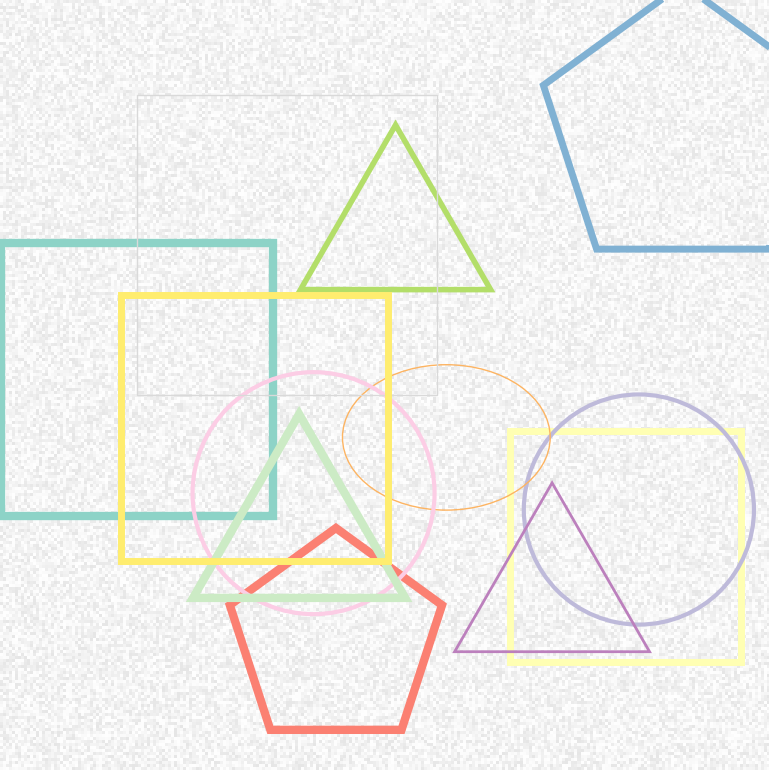[{"shape": "square", "thickness": 3, "radius": 0.88, "center": [0.178, 0.507]}, {"shape": "square", "thickness": 2.5, "radius": 0.75, "center": [0.812, 0.29]}, {"shape": "circle", "thickness": 1.5, "radius": 0.75, "center": [0.83, 0.338]}, {"shape": "pentagon", "thickness": 3, "radius": 0.72, "center": [0.436, 0.169]}, {"shape": "pentagon", "thickness": 2.5, "radius": 0.95, "center": [0.887, 0.83]}, {"shape": "oval", "thickness": 0.5, "radius": 0.67, "center": [0.58, 0.432]}, {"shape": "triangle", "thickness": 2, "radius": 0.71, "center": [0.514, 0.695]}, {"shape": "circle", "thickness": 1.5, "radius": 0.79, "center": [0.407, 0.36]}, {"shape": "square", "thickness": 0.5, "radius": 0.97, "center": [0.372, 0.682]}, {"shape": "triangle", "thickness": 1, "radius": 0.73, "center": [0.717, 0.227]}, {"shape": "triangle", "thickness": 3, "radius": 0.8, "center": [0.388, 0.303]}, {"shape": "square", "thickness": 2.5, "radius": 0.86, "center": [0.33, 0.444]}]